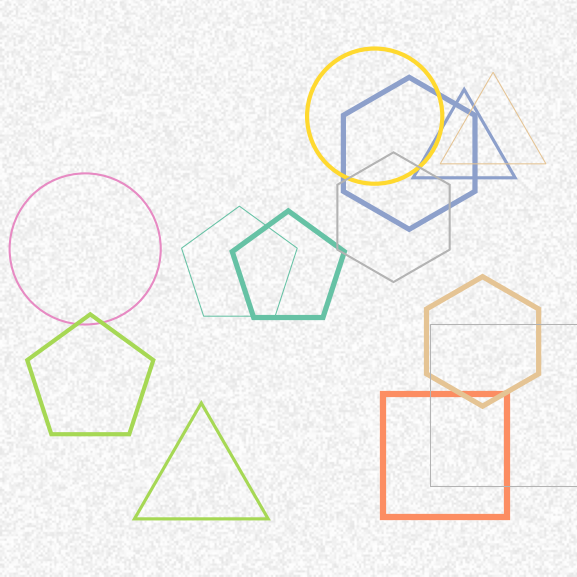[{"shape": "pentagon", "thickness": 0.5, "radius": 0.53, "center": [0.415, 0.537]}, {"shape": "pentagon", "thickness": 2.5, "radius": 0.51, "center": [0.499, 0.532]}, {"shape": "square", "thickness": 3, "radius": 0.54, "center": [0.771, 0.21]}, {"shape": "triangle", "thickness": 1.5, "radius": 0.51, "center": [0.804, 0.742]}, {"shape": "hexagon", "thickness": 2.5, "radius": 0.66, "center": [0.709, 0.734]}, {"shape": "circle", "thickness": 1, "radius": 0.65, "center": [0.147, 0.568]}, {"shape": "pentagon", "thickness": 2, "radius": 0.57, "center": [0.156, 0.34]}, {"shape": "triangle", "thickness": 1.5, "radius": 0.67, "center": [0.349, 0.168]}, {"shape": "circle", "thickness": 2, "radius": 0.59, "center": [0.649, 0.798]}, {"shape": "hexagon", "thickness": 2.5, "radius": 0.56, "center": [0.836, 0.408]}, {"shape": "triangle", "thickness": 0.5, "radius": 0.53, "center": [0.854, 0.768]}, {"shape": "square", "thickness": 0.5, "radius": 0.7, "center": [0.885, 0.298]}, {"shape": "hexagon", "thickness": 1, "radius": 0.56, "center": [0.681, 0.623]}]